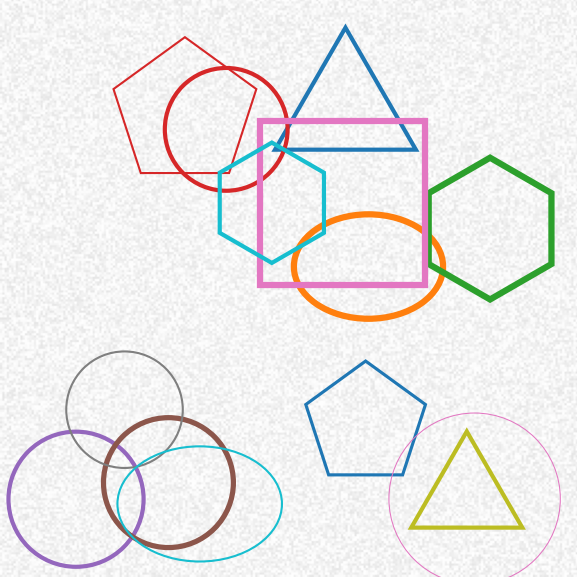[{"shape": "pentagon", "thickness": 1.5, "radius": 0.54, "center": [0.633, 0.265]}, {"shape": "triangle", "thickness": 2, "radius": 0.7, "center": [0.598, 0.81]}, {"shape": "oval", "thickness": 3, "radius": 0.65, "center": [0.638, 0.538]}, {"shape": "hexagon", "thickness": 3, "radius": 0.61, "center": [0.849, 0.603]}, {"shape": "circle", "thickness": 2, "radius": 0.53, "center": [0.392, 0.775]}, {"shape": "pentagon", "thickness": 1, "radius": 0.65, "center": [0.32, 0.805]}, {"shape": "circle", "thickness": 2, "radius": 0.58, "center": [0.132, 0.135]}, {"shape": "circle", "thickness": 2.5, "radius": 0.56, "center": [0.292, 0.163]}, {"shape": "circle", "thickness": 0.5, "radius": 0.74, "center": [0.822, 0.136]}, {"shape": "square", "thickness": 3, "radius": 0.71, "center": [0.593, 0.647]}, {"shape": "circle", "thickness": 1, "radius": 0.5, "center": [0.216, 0.29]}, {"shape": "triangle", "thickness": 2, "radius": 0.56, "center": [0.808, 0.141]}, {"shape": "oval", "thickness": 1, "radius": 0.71, "center": [0.346, 0.127]}, {"shape": "hexagon", "thickness": 2, "radius": 0.52, "center": [0.471, 0.648]}]